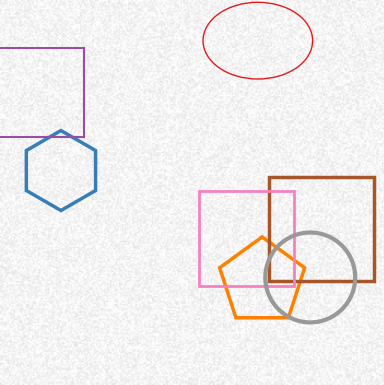[{"shape": "oval", "thickness": 1, "radius": 0.71, "center": [0.67, 0.894]}, {"shape": "hexagon", "thickness": 2.5, "radius": 0.52, "center": [0.158, 0.557]}, {"shape": "square", "thickness": 1.5, "radius": 0.58, "center": [0.103, 0.759]}, {"shape": "pentagon", "thickness": 2.5, "radius": 0.58, "center": [0.681, 0.269]}, {"shape": "square", "thickness": 2.5, "radius": 0.68, "center": [0.836, 0.405]}, {"shape": "square", "thickness": 2, "radius": 0.62, "center": [0.64, 0.38]}, {"shape": "circle", "thickness": 3, "radius": 0.58, "center": [0.806, 0.279]}]